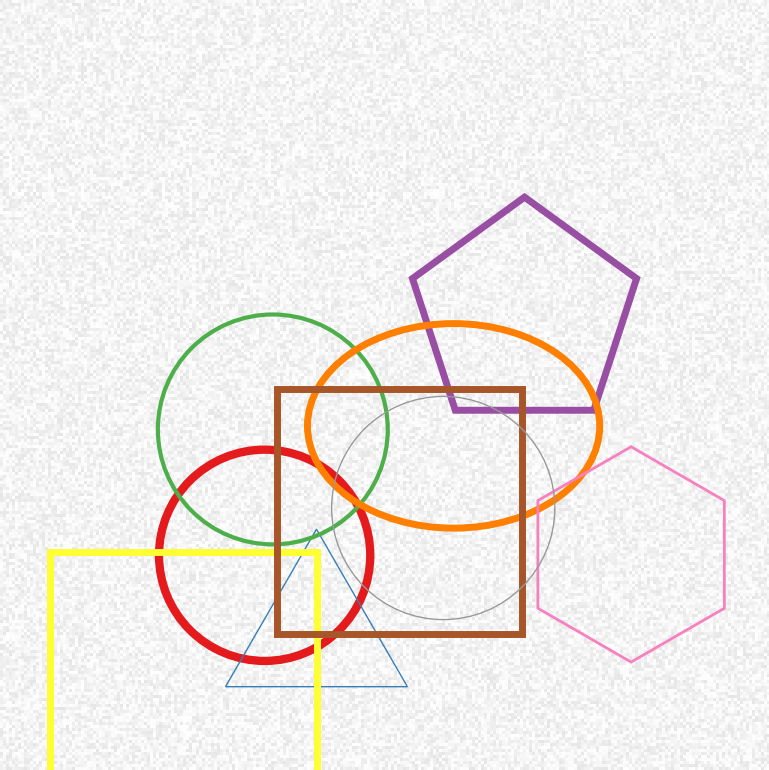[{"shape": "circle", "thickness": 3, "radius": 0.69, "center": [0.344, 0.279]}, {"shape": "triangle", "thickness": 0.5, "radius": 0.68, "center": [0.411, 0.176]}, {"shape": "circle", "thickness": 1.5, "radius": 0.75, "center": [0.354, 0.442]}, {"shape": "pentagon", "thickness": 2.5, "radius": 0.76, "center": [0.681, 0.591]}, {"shape": "oval", "thickness": 2.5, "radius": 0.95, "center": [0.589, 0.447]}, {"shape": "square", "thickness": 2.5, "radius": 0.86, "center": [0.238, 0.111]}, {"shape": "square", "thickness": 2.5, "radius": 0.8, "center": [0.519, 0.336]}, {"shape": "hexagon", "thickness": 1, "radius": 0.7, "center": [0.82, 0.28]}, {"shape": "circle", "thickness": 0.5, "radius": 0.72, "center": [0.576, 0.34]}]